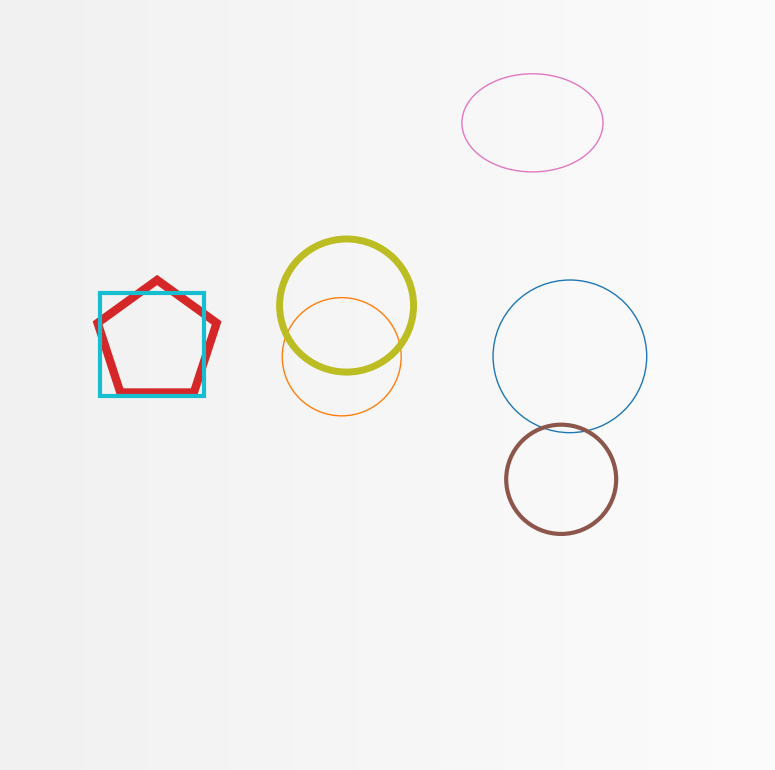[{"shape": "circle", "thickness": 0.5, "radius": 0.5, "center": [0.735, 0.537]}, {"shape": "circle", "thickness": 0.5, "radius": 0.38, "center": [0.441, 0.537]}, {"shape": "pentagon", "thickness": 3, "radius": 0.4, "center": [0.203, 0.556]}, {"shape": "circle", "thickness": 1.5, "radius": 0.35, "center": [0.724, 0.378]}, {"shape": "oval", "thickness": 0.5, "radius": 0.46, "center": [0.687, 0.84]}, {"shape": "circle", "thickness": 2.5, "radius": 0.43, "center": [0.447, 0.603]}, {"shape": "square", "thickness": 1.5, "radius": 0.33, "center": [0.196, 0.553]}]